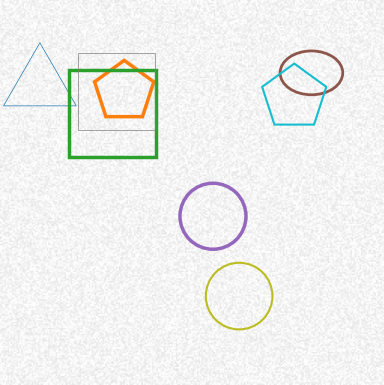[{"shape": "triangle", "thickness": 0.5, "radius": 0.55, "center": [0.104, 0.78]}, {"shape": "pentagon", "thickness": 2.5, "radius": 0.4, "center": [0.323, 0.762]}, {"shape": "square", "thickness": 2.5, "radius": 0.57, "center": [0.293, 0.706]}, {"shape": "circle", "thickness": 2.5, "radius": 0.43, "center": [0.553, 0.438]}, {"shape": "oval", "thickness": 2, "radius": 0.41, "center": [0.809, 0.811]}, {"shape": "square", "thickness": 0.5, "radius": 0.5, "center": [0.303, 0.762]}, {"shape": "circle", "thickness": 1.5, "radius": 0.43, "center": [0.621, 0.231]}, {"shape": "pentagon", "thickness": 1.5, "radius": 0.44, "center": [0.764, 0.747]}]